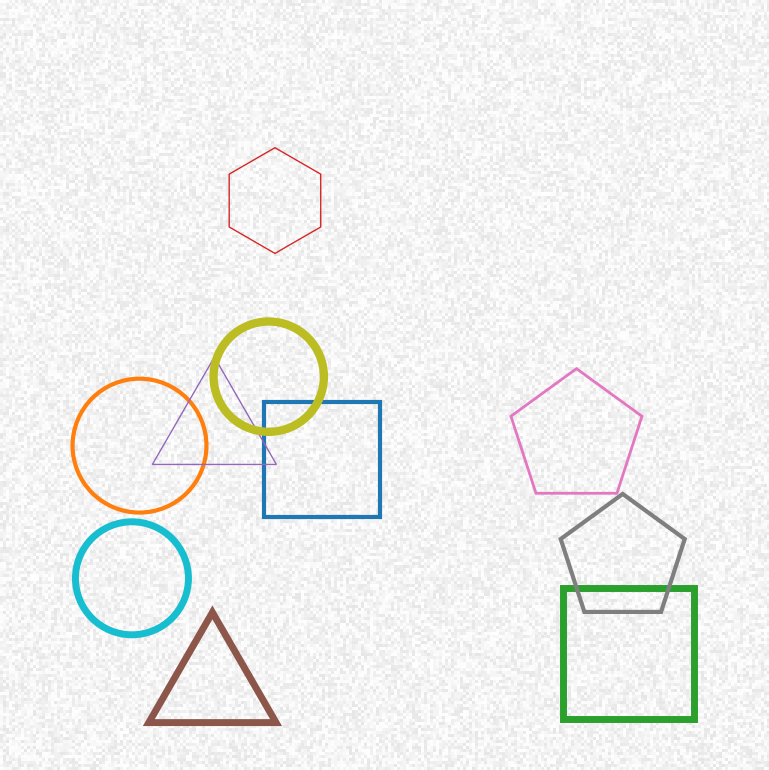[{"shape": "square", "thickness": 1.5, "radius": 0.38, "center": [0.418, 0.403]}, {"shape": "circle", "thickness": 1.5, "radius": 0.43, "center": [0.181, 0.421]}, {"shape": "square", "thickness": 2.5, "radius": 0.43, "center": [0.816, 0.151]}, {"shape": "hexagon", "thickness": 0.5, "radius": 0.34, "center": [0.357, 0.74]}, {"shape": "triangle", "thickness": 0.5, "radius": 0.46, "center": [0.278, 0.443]}, {"shape": "triangle", "thickness": 2.5, "radius": 0.48, "center": [0.276, 0.109]}, {"shape": "pentagon", "thickness": 1, "radius": 0.45, "center": [0.749, 0.432]}, {"shape": "pentagon", "thickness": 1.5, "radius": 0.42, "center": [0.809, 0.274]}, {"shape": "circle", "thickness": 3, "radius": 0.36, "center": [0.349, 0.511]}, {"shape": "circle", "thickness": 2.5, "radius": 0.37, "center": [0.171, 0.249]}]